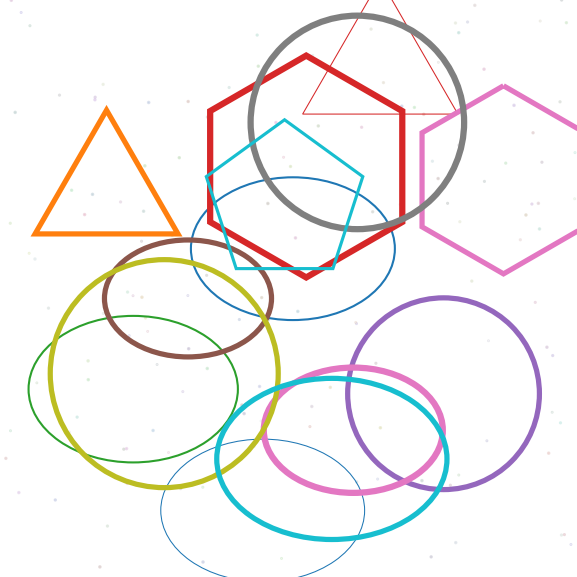[{"shape": "oval", "thickness": 1, "radius": 0.88, "center": [0.507, 0.569]}, {"shape": "oval", "thickness": 0.5, "radius": 0.88, "center": [0.455, 0.115]}, {"shape": "triangle", "thickness": 2.5, "radius": 0.71, "center": [0.184, 0.666]}, {"shape": "oval", "thickness": 1, "radius": 0.91, "center": [0.231, 0.325]}, {"shape": "triangle", "thickness": 0.5, "radius": 0.78, "center": [0.658, 0.879]}, {"shape": "hexagon", "thickness": 3, "radius": 0.96, "center": [0.53, 0.711]}, {"shape": "circle", "thickness": 2.5, "radius": 0.83, "center": [0.768, 0.317]}, {"shape": "oval", "thickness": 2.5, "radius": 0.72, "center": [0.326, 0.482]}, {"shape": "hexagon", "thickness": 2.5, "radius": 0.81, "center": [0.872, 0.688]}, {"shape": "oval", "thickness": 3, "radius": 0.77, "center": [0.612, 0.254]}, {"shape": "circle", "thickness": 3, "radius": 0.92, "center": [0.619, 0.787]}, {"shape": "circle", "thickness": 2.5, "radius": 0.99, "center": [0.284, 0.352]}, {"shape": "pentagon", "thickness": 1.5, "radius": 0.71, "center": [0.493, 0.649]}, {"shape": "oval", "thickness": 2.5, "radius": 1.0, "center": [0.575, 0.204]}]